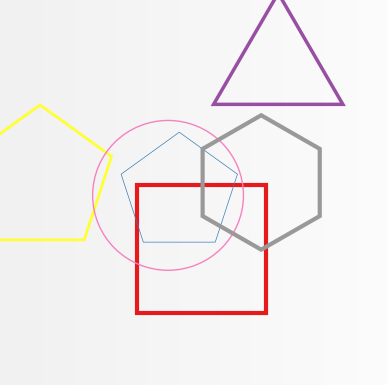[{"shape": "square", "thickness": 3, "radius": 0.83, "center": [0.52, 0.353]}, {"shape": "pentagon", "thickness": 0.5, "radius": 0.79, "center": [0.463, 0.499]}, {"shape": "triangle", "thickness": 2.5, "radius": 0.96, "center": [0.718, 0.825]}, {"shape": "pentagon", "thickness": 2, "radius": 0.97, "center": [0.103, 0.534]}, {"shape": "circle", "thickness": 1, "radius": 0.97, "center": [0.434, 0.493]}, {"shape": "hexagon", "thickness": 3, "radius": 0.87, "center": [0.674, 0.526]}]